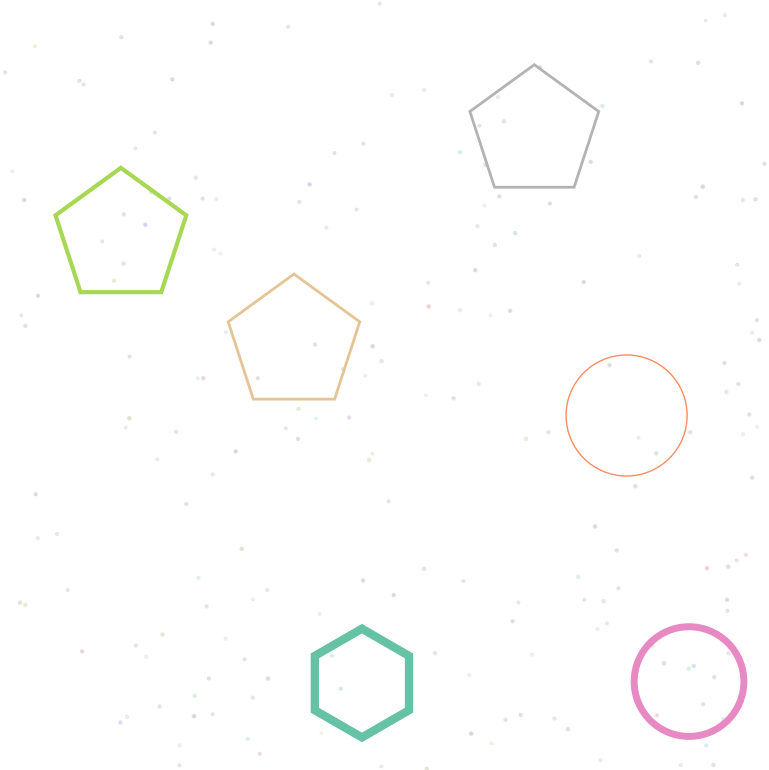[{"shape": "hexagon", "thickness": 3, "radius": 0.35, "center": [0.47, 0.113]}, {"shape": "circle", "thickness": 0.5, "radius": 0.39, "center": [0.814, 0.46]}, {"shape": "circle", "thickness": 2.5, "radius": 0.36, "center": [0.895, 0.115]}, {"shape": "pentagon", "thickness": 1.5, "radius": 0.45, "center": [0.157, 0.693]}, {"shape": "pentagon", "thickness": 1, "radius": 0.45, "center": [0.382, 0.554]}, {"shape": "pentagon", "thickness": 1, "radius": 0.44, "center": [0.694, 0.828]}]